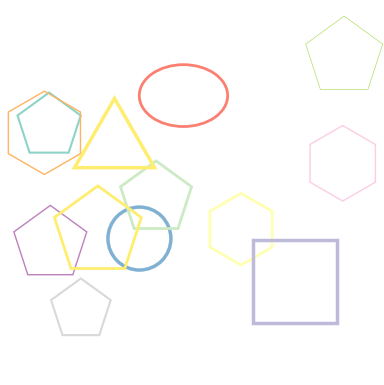[{"shape": "pentagon", "thickness": 1.5, "radius": 0.43, "center": [0.128, 0.673]}, {"shape": "hexagon", "thickness": 2, "radius": 0.47, "center": [0.626, 0.405]}, {"shape": "square", "thickness": 2.5, "radius": 0.54, "center": [0.766, 0.268]}, {"shape": "oval", "thickness": 2, "radius": 0.57, "center": [0.477, 0.752]}, {"shape": "circle", "thickness": 2.5, "radius": 0.41, "center": [0.362, 0.38]}, {"shape": "hexagon", "thickness": 1, "radius": 0.54, "center": [0.115, 0.655]}, {"shape": "pentagon", "thickness": 0.5, "radius": 0.53, "center": [0.894, 0.853]}, {"shape": "hexagon", "thickness": 1, "radius": 0.49, "center": [0.89, 0.576]}, {"shape": "pentagon", "thickness": 1.5, "radius": 0.41, "center": [0.21, 0.195]}, {"shape": "pentagon", "thickness": 1, "radius": 0.5, "center": [0.131, 0.367]}, {"shape": "pentagon", "thickness": 2, "radius": 0.49, "center": [0.405, 0.485]}, {"shape": "pentagon", "thickness": 2, "radius": 0.59, "center": [0.254, 0.398]}, {"shape": "triangle", "thickness": 2.5, "radius": 0.6, "center": [0.297, 0.624]}]